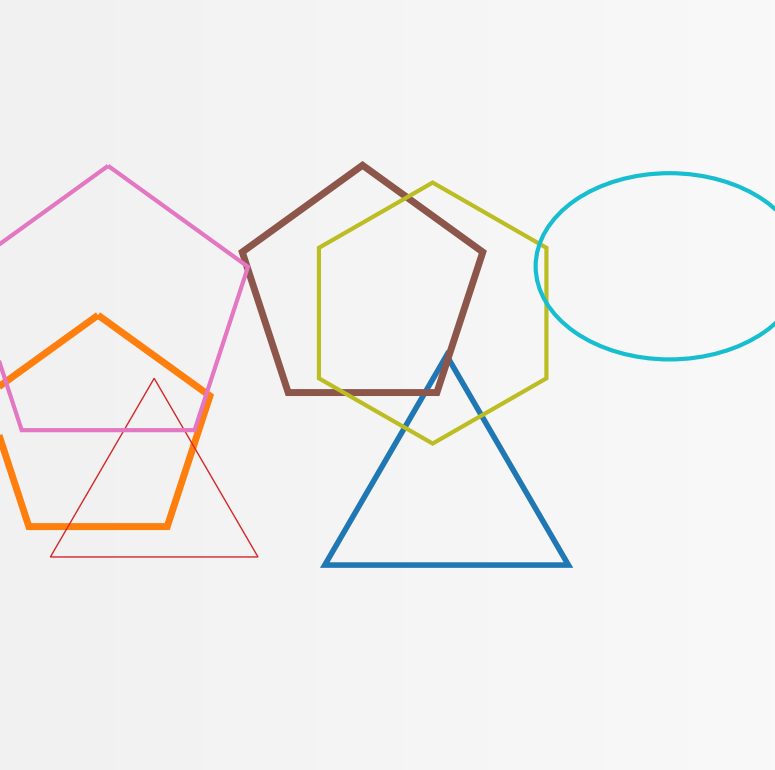[{"shape": "triangle", "thickness": 2, "radius": 0.91, "center": [0.576, 0.357]}, {"shape": "pentagon", "thickness": 2.5, "radius": 0.76, "center": [0.127, 0.439]}, {"shape": "triangle", "thickness": 0.5, "radius": 0.77, "center": [0.199, 0.354]}, {"shape": "pentagon", "thickness": 2.5, "radius": 0.82, "center": [0.468, 0.622]}, {"shape": "pentagon", "thickness": 1.5, "radius": 0.95, "center": [0.14, 0.595]}, {"shape": "hexagon", "thickness": 1.5, "radius": 0.85, "center": [0.558, 0.593]}, {"shape": "oval", "thickness": 1.5, "radius": 0.86, "center": [0.864, 0.654]}]